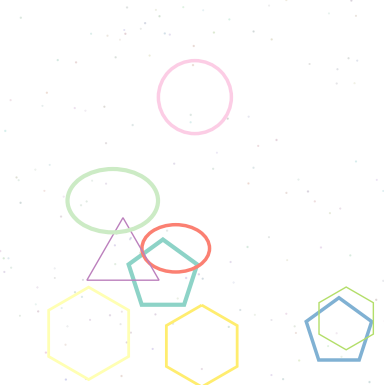[{"shape": "pentagon", "thickness": 3, "radius": 0.47, "center": [0.423, 0.284]}, {"shape": "hexagon", "thickness": 2, "radius": 0.6, "center": [0.23, 0.134]}, {"shape": "oval", "thickness": 2.5, "radius": 0.44, "center": [0.456, 0.355]}, {"shape": "pentagon", "thickness": 2.5, "radius": 0.45, "center": [0.88, 0.137]}, {"shape": "hexagon", "thickness": 1, "radius": 0.41, "center": [0.899, 0.173]}, {"shape": "circle", "thickness": 2.5, "radius": 0.47, "center": [0.506, 0.748]}, {"shape": "triangle", "thickness": 1, "radius": 0.54, "center": [0.319, 0.326]}, {"shape": "oval", "thickness": 3, "radius": 0.59, "center": [0.293, 0.479]}, {"shape": "hexagon", "thickness": 2, "radius": 0.53, "center": [0.524, 0.101]}]